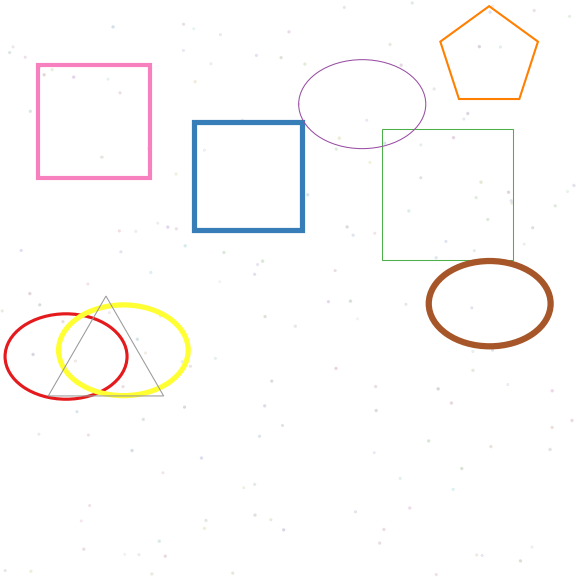[{"shape": "oval", "thickness": 1.5, "radius": 0.53, "center": [0.114, 0.382]}, {"shape": "square", "thickness": 2.5, "radius": 0.47, "center": [0.429, 0.694]}, {"shape": "square", "thickness": 0.5, "radius": 0.57, "center": [0.775, 0.662]}, {"shape": "oval", "thickness": 0.5, "radius": 0.55, "center": [0.627, 0.819]}, {"shape": "pentagon", "thickness": 1, "radius": 0.44, "center": [0.847, 0.9]}, {"shape": "oval", "thickness": 2.5, "radius": 0.56, "center": [0.214, 0.393]}, {"shape": "oval", "thickness": 3, "radius": 0.53, "center": [0.848, 0.473]}, {"shape": "square", "thickness": 2, "radius": 0.49, "center": [0.163, 0.789]}, {"shape": "triangle", "thickness": 0.5, "radius": 0.58, "center": [0.183, 0.371]}]